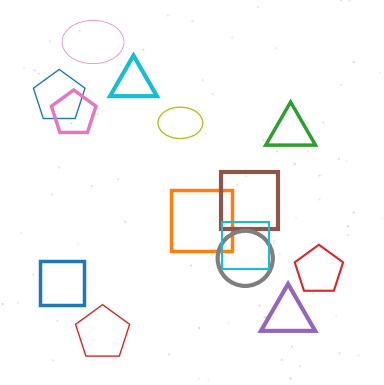[{"shape": "square", "thickness": 2.5, "radius": 0.29, "center": [0.161, 0.265]}, {"shape": "pentagon", "thickness": 1, "radius": 0.35, "center": [0.154, 0.749]}, {"shape": "square", "thickness": 2.5, "radius": 0.39, "center": [0.523, 0.427]}, {"shape": "triangle", "thickness": 2.5, "radius": 0.37, "center": [0.755, 0.66]}, {"shape": "pentagon", "thickness": 1, "radius": 0.37, "center": [0.266, 0.135]}, {"shape": "pentagon", "thickness": 1.5, "radius": 0.33, "center": [0.828, 0.298]}, {"shape": "triangle", "thickness": 3, "radius": 0.41, "center": [0.748, 0.181]}, {"shape": "square", "thickness": 3, "radius": 0.37, "center": [0.648, 0.479]}, {"shape": "pentagon", "thickness": 2.5, "radius": 0.3, "center": [0.191, 0.705]}, {"shape": "oval", "thickness": 0.5, "radius": 0.4, "center": [0.242, 0.891]}, {"shape": "circle", "thickness": 3, "radius": 0.36, "center": [0.637, 0.329]}, {"shape": "oval", "thickness": 1, "radius": 0.29, "center": [0.469, 0.681]}, {"shape": "square", "thickness": 1.5, "radius": 0.3, "center": [0.638, 0.362]}, {"shape": "triangle", "thickness": 3, "radius": 0.35, "center": [0.347, 0.785]}]